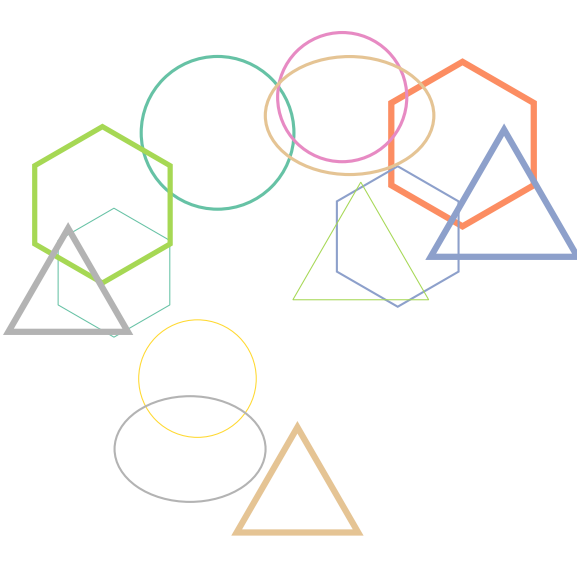[{"shape": "circle", "thickness": 1.5, "radius": 0.66, "center": [0.377, 0.769]}, {"shape": "hexagon", "thickness": 0.5, "radius": 0.56, "center": [0.197, 0.527]}, {"shape": "hexagon", "thickness": 3, "radius": 0.71, "center": [0.801, 0.75]}, {"shape": "triangle", "thickness": 3, "radius": 0.73, "center": [0.873, 0.628]}, {"shape": "hexagon", "thickness": 1, "radius": 0.61, "center": [0.689, 0.59]}, {"shape": "circle", "thickness": 1.5, "radius": 0.56, "center": [0.593, 0.831]}, {"shape": "hexagon", "thickness": 2.5, "radius": 0.68, "center": [0.177, 0.644]}, {"shape": "triangle", "thickness": 0.5, "radius": 0.68, "center": [0.625, 0.548]}, {"shape": "circle", "thickness": 0.5, "radius": 0.51, "center": [0.342, 0.344]}, {"shape": "oval", "thickness": 1.5, "radius": 0.73, "center": [0.605, 0.799]}, {"shape": "triangle", "thickness": 3, "radius": 0.61, "center": [0.515, 0.138]}, {"shape": "triangle", "thickness": 3, "radius": 0.6, "center": [0.118, 0.484]}, {"shape": "oval", "thickness": 1, "radius": 0.65, "center": [0.329, 0.222]}]